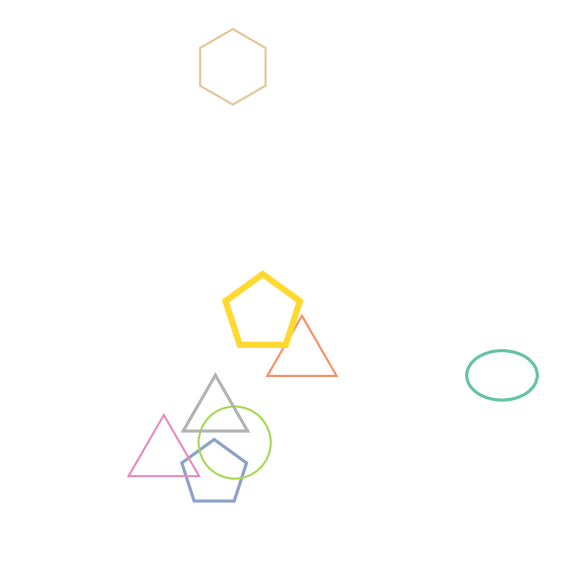[{"shape": "oval", "thickness": 1.5, "radius": 0.31, "center": [0.869, 0.349]}, {"shape": "triangle", "thickness": 1, "radius": 0.35, "center": [0.523, 0.383]}, {"shape": "pentagon", "thickness": 1.5, "radius": 0.29, "center": [0.371, 0.179]}, {"shape": "triangle", "thickness": 1, "radius": 0.35, "center": [0.284, 0.21]}, {"shape": "circle", "thickness": 1, "radius": 0.31, "center": [0.406, 0.233]}, {"shape": "pentagon", "thickness": 3, "radius": 0.34, "center": [0.455, 0.457]}, {"shape": "hexagon", "thickness": 1, "radius": 0.33, "center": [0.403, 0.883]}, {"shape": "triangle", "thickness": 1.5, "radius": 0.32, "center": [0.373, 0.285]}]